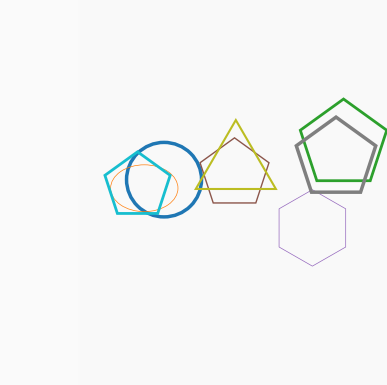[{"shape": "circle", "thickness": 2.5, "radius": 0.48, "center": [0.423, 0.533]}, {"shape": "oval", "thickness": 0.5, "radius": 0.43, "center": [0.372, 0.511]}, {"shape": "pentagon", "thickness": 2, "radius": 0.59, "center": [0.887, 0.625]}, {"shape": "hexagon", "thickness": 0.5, "radius": 0.5, "center": [0.806, 0.408]}, {"shape": "pentagon", "thickness": 1, "radius": 0.47, "center": [0.605, 0.548]}, {"shape": "pentagon", "thickness": 2.5, "radius": 0.54, "center": [0.867, 0.588]}, {"shape": "triangle", "thickness": 1.5, "radius": 0.6, "center": [0.609, 0.569]}, {"shape": "pentagon", "thickness": 2, "radius": 0.44, "center": [0.355, 0.517]}]